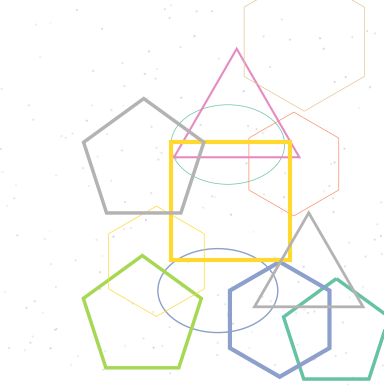[{"shape": "oval", "thickness": 0.5, "radius": 0.74, "center": [0.592, 0.625]}, {"shape": "pentagon", "thickness": 2.5, "radius": 0.72, "center": [0.874, 0.132]}, {"shape": "hexagon", "thickness": 0.5, "radius": 0.67, "center": [0.763, 0.574]}, {"shape": "hexagon", "thickness": 3, "radius": 0.75, "center": [0.727, 0.171]}, {"shape": "oval", "thickness": 1, "radius": 0.78, "center": [0.566, 0.245]}, {"shape": "triangle", "thickness": 1.5, "radius": 0.94, "center": [0.615, 0.685]}, {"shape": "pentagon", "thickness": 2.5, "radius": 0.81, "center": [0.37, 0.175]}, {"shape": "square", "thickness": 3, "radius": 0.77, "center": [0.599, 0.478]}, {"shape": "hexagon", "thickness": 0.5, "radius": 0.72, "center": [0.406, 0.321]}, {"shape": "hexagon", "thickness": 0.5, "radius": 0.9, "center": [0.79, 0.891]}, {"shape": "pentagon", "thickness": 2.5, "radius": 0.82, "center": [0.373, 0.58]}, {"shape": "triangle", "thickness": 2, "radius": 0.81, "center": [0.802, 0.284]}]